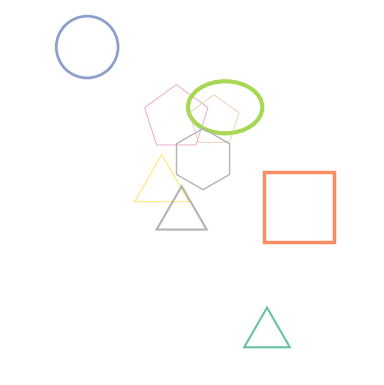[{"shape": "triangle", "thickness": 1.5, "radius": 0.34, "center": [0.694, 0.132]}, {"shape": "square", "thickness": 2.5, "radius": 0.45, "center": [0.776, 0.461]}, {"shape": "circle", "thickness": 2, "radius": 0.4, "center": [0.226, 0.878]}, {"shape": "pentagon", "thickness": 0.5, "radius": 0.43, "center": [0.458, 0.694]}, {"shape": "oval", "thickness": 3, "radius": 0.48, "center": [0.585, 0.721]}, {"shape": "triangle", "thickness": 0.5, "radius": 0.41, "center": [0.42, 0.517]}, {"shape": "pentagon", "thickness": 0.5, "radius": 0.34, "center": [0.556, 0.686]}, {"shape": "hexagon", "thickness": 1, "radius": 0.4, "center": [0.527, 0.587]}, {"shape": "triangle", "thickness": 1.5, "radius": 0.38, "center": [0.472, 0.441]}]